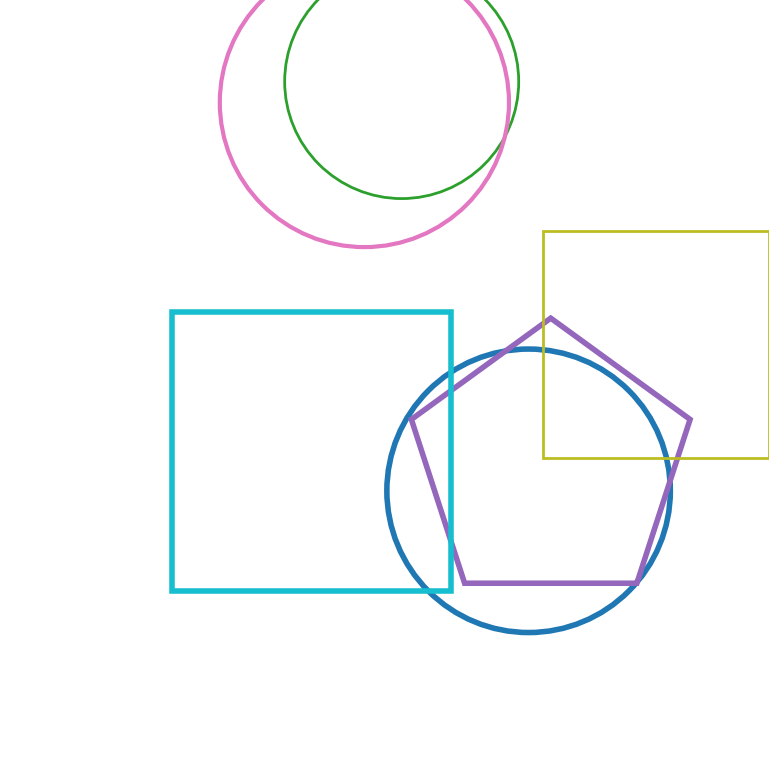[{"shape": "circle", "thickness": 2, "radius": 0.92, "center": [0.686, 0.363]}, {"shape": "circle", "thickness": 1, "radius": 0.76, "center": [0.522, 0.894]}, {"shape": "pentagon", "thickness": 2, "radius": 0.95, "center": [0.715, 0.397]}, {"shape": "circle", "thickness": 1.5, "radius": 0.94, "center": [0.473, 0.867]}, {"shape": "square", "thickness": 1, "radius": 0.74, "center": [0.852, 0.553]}, {"shape": "square", "thickness": 2, "radius": 0.91, "center": [0.405, 0.414]}]